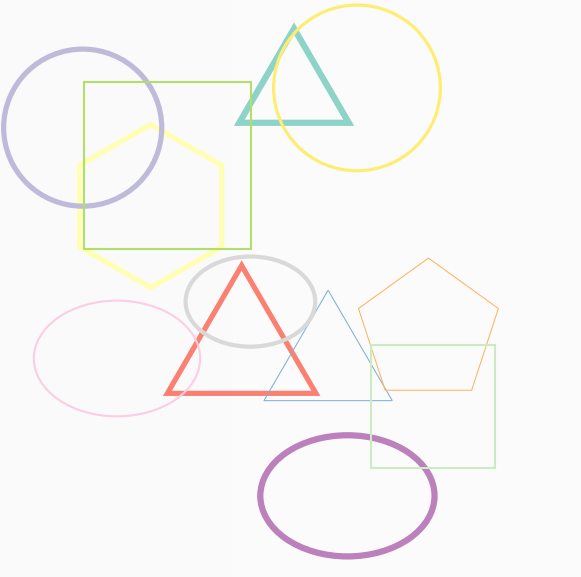[{"shape": "triangle", "thickness": 3, "radius": 0.54, "center": [0.506, 0.841]}, {"shape": "hexagon", "thickness": 2.5, "radius": 0.71, "center": [0.259, 0.642]}, {"shape": "circle", "thickness": 2.5, "radius": 0.68, "center": [0.142, 0.778]}, {"shape": "triangle", "thickness": 2.5, "radius": 0.74, "center": [0.416, 0.392]}, {"shape": "triangle", "thickness": 0.5, "radius": 0.64, "center": [0.564, 0.369]}, {"shape": "pentagon", "thickness": 0.5, "radius": 0.63, "center": [0.737, 0.426]}, {"shape": "square", "thickness": 1, "radius": 0.72, "center": [0.289, 0.713]}, {"shape": "oval", "thickness": 1, "radius": 0.72, "center": [0.201, 0.378]}, {"shape": "oval", "thickness": 2, "radius": 0.56, "center": [0.431, 0.477]}, {"shape": "oval", "thickness": 3, "radius": 0.75, "center": [0.598, 0.141]}, {"shape": "square", "thickness": 1, "radius": 0.53, "center": [0.744, 0.296]}, {"shape": "circle", "thickness": 1.5, "radius": 0.72, "center": [0.614, 0.847]}]